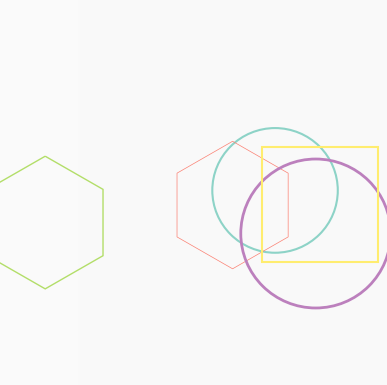[{"shape": "circle", "thickness": 1.5, "radius": 0.81, "center": [0.71, 0.505]}, {"shape": "hexagon", "thickness": 0.5, "radius": 0.83, "center": [0.6, 0.467]}, {"shape": "hexagon", "thickness": 1, "radius": 0.86, "center": [0.117, 0.422]}, {"shape": "circle", "thickness": 2, "radius": 0.97, "center": [0.815, 0.394]}, {"shape": "square", "thickness": 1.5, "radius": 0.75, "center": [0.827, 0.469]}]